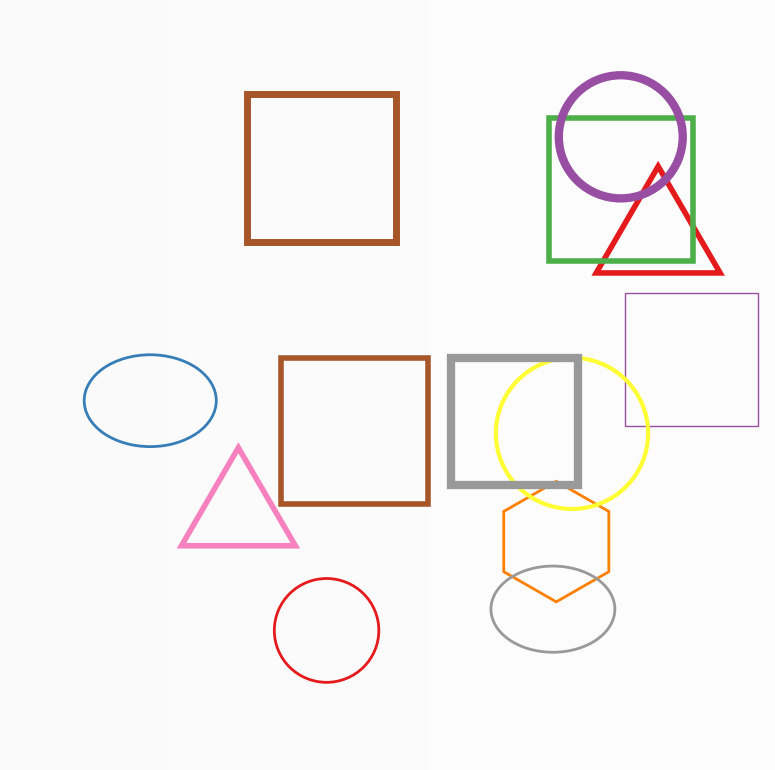[{"shape": "triangle", "thickness": 2, "radius": 0.46, "center": [0.849, 0.692]}, {"shape": "circle", "thickness": 1, "radius": 0.34, "center": [0.421, 0.181]}, {"shape": "oval", "thickness": 1, "radius": 0.43, "center": [0.194, 0.48]}, {"shape": "square", "thickness": 2, "radius": 0.46, "center": [0.801, 0.754]}, {"shape": "circle", "thickness": 3, "radius": 0.4, "center": [0.801, 0.822]}, {"shape": "square", "thickness": 0.5, "radius": 0.43, "center": [0.892, 0.533]}, {"shape": "hexagon", "thickness": 1, "radius": 0.39, "center": [0.718, 0.297]}, {"shape": "circle", "thickness": 1.5, "radius": 0.49, "center": [0.738, 0.437]}, {"shape": "square", "thickness": 2.5, "radius": 0.48, "center": [0.415, 0.782]}, {"shape": "square", "thickness": 2, "radius": 0.47, "center": [0.457, 0.44]}, {"shape": "triangle", "thickness": 2, "radius": 0.42, "center": [0.308, 0.334]}, {"shape": "square", "thickness": 3, "radius": 0.41, "center": [0.663, 0.453]}, {"shape": "oval", "thickness": 1, "radius": 0.4, "center": [0.713, 0.209]}]